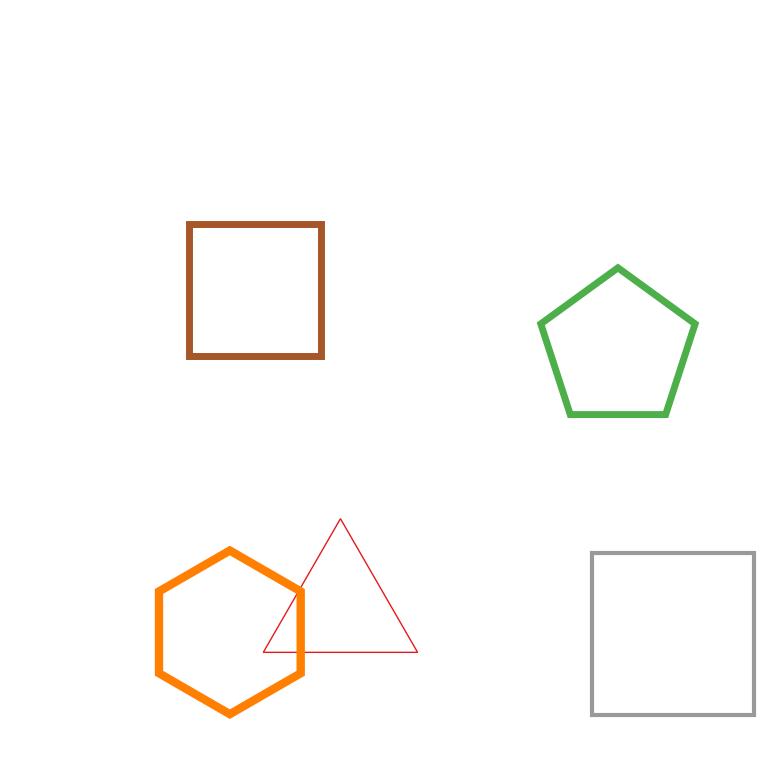[{"shape": "triangle", "thickness": 0.5, "radius": 0.58, "center": [0.442, 0.211]}, {"shape": "pentagon", "thickness": 2.5, "radius": 0.53, "center": [0.803, 0.547]}, {"shape": "hexagon", "thickness": 3, "radius": 0.53, "center": [0.299, 0.179]}, {"shape": "square", "thickness": 2.5, "radius": 0.43, "center": [0.331, 0.624]}, {"shape": "square", "thickness": 1.5, "radius": 0.53, "center": [0.874, 0.176]}]